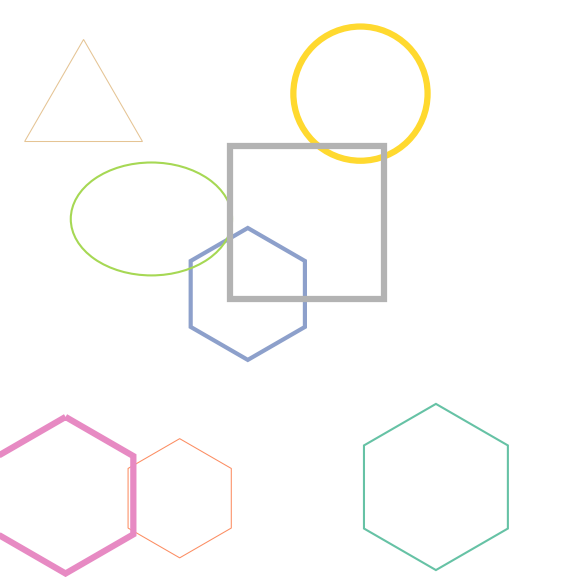[{"shape": "hexagon", "thickness": 1, "radius": 0.72, "center": [0.755, 0.156]}, {"shape": "hexagon", "thickness": 0.5, "radius": 0.52, "center": [0.311, 0.136]}, {"shape": "hexagon", "thickness": 2, "radius": 0.57, "center": [0.429, 0.49]}, {"shape": "hexagon", "thickness": 3, "radius": 0.68, "center": [0.114, 0.142]}, {"shape": "oval", "thickness": 1, "radius": 0.7, "center": [0.262, 0.62]}, {"shape": "circle", "thickness": 3, "radius": 0.58, "center": [0.624, 0.837]}, {"shape": "triangle", "thickness": 0.5, "radius": 0.59, "center": [0.145, 0.813]}, {"shape": "square", "thickness": 3, "radius": 0.66, "center": [0.531, 0.614]}]